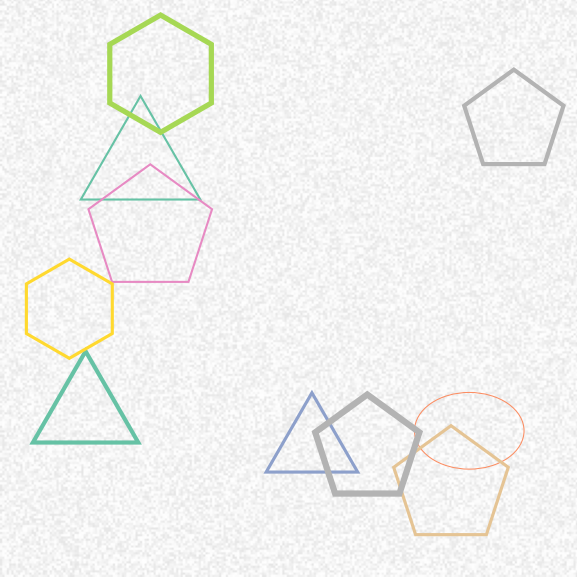[{"shape": "triangle", "thickness": 1, "radius": 0.6, "center": [0.243, 0.713]}, {"shape": "triangle", "thickness": 2, "radius": 0.53, "center": [0.148, 0.286]}, {"shape": "oval", "thickness": 0.5, "radius": 0.47, "center": [0.813, 0.253]}, {"shape": "triangle", "thickness": 1.5, "radius": 0.46, "center": [0.54, 0.227]}, {"shape": "pentagon", "thickness": 1, "radius": 0.56, "center": [0.26, 0.602]}, {"shape": "hexagon", "thickness": 2.5, "radius": 0.51, "center": [0.278, 0.872]}, {"shape": "hexagon", "thickness": 1.5, "radius": 0.43, "center": [0.12, 0.465]}, {"shape": "pentagon", "thickness": 1.5, "radius": 0.52, "center": [0.781, 0.158]}, {"shape": "pentagon", "thickness": 2, "radius": 0.45, "center": [0.89, 0.788]}, {"shape": "pentagon", "thickness": 3, "radius": 0.47, "center": [0.636, 0.221]}]